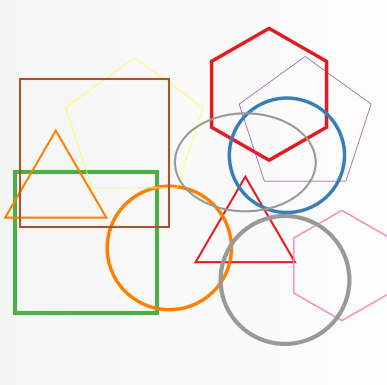[{"shape": "hexagon", "thickness": 2.5, "radius": 0.86, "center": [0.694, 0.755]}, {"shape": "triangle", "thickness": 1.5, "radius": 0.74, "center": [0.633, 0.393]}, {"shape": "circle", "thickness": 2.5, "radius": 0.74, "center": [0.74, 0.597]}, {"shape": "square", "thickness": 3, "radius": 0.91, "center": [0.222, 0.371]}, {"shape": "pentagon", "thickness": 0.5, "radius": 0.89, "center": [0.787, 0.674]}, {"shape": "circle", "thickness": 2.5, "radius": 0.8, "center": [0.437, 0.356]}, {"shape": "triangle", "thickness": 1.5, "radius": 0.75, "center": [0.144, 0.51]}, {"shape": "pentagon", "thickness": 0.5, "radius": 0.93, "center": [0.347, 0.663]}, {"shape": "square", "thickness": 1.5, "radius": 0.96, "center": [0.244, 0.602]}, {"shape": "hexagon", "thickness": 1, "radius": 0.72, "center": [0.882, 0.31]}, {"shape": "circle", "thickness": 3, "radius": 0.83, "center": [0.735, 0.273]}, {"shape": "oval", "thickness": 1.5, "radius": 0.91, "center": [0.633, 0.578]}]